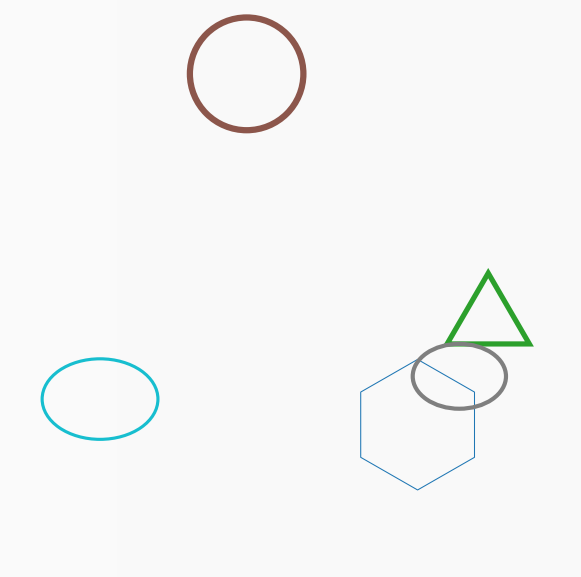[{"shape": "hexagon", "thickness": 0.5, "radius": 0.57, "center": [0.718, 0.264]}, {"shape": "triangle", "thickness": 2.5, "radius": 0.41, "center": [0.84, 0.444]}, {"shape": "circle", "thickness": 3, "radius": 0.49, "center": [0.424, 0.871]}, {"shape": "oval", "thickness": 2, "radius": 0.4, "center": [0.79, 0.348]}, {"shape": "oval", "thickness": 1.5, "radius": 0.5, "center": [0.172, 0.308]}]